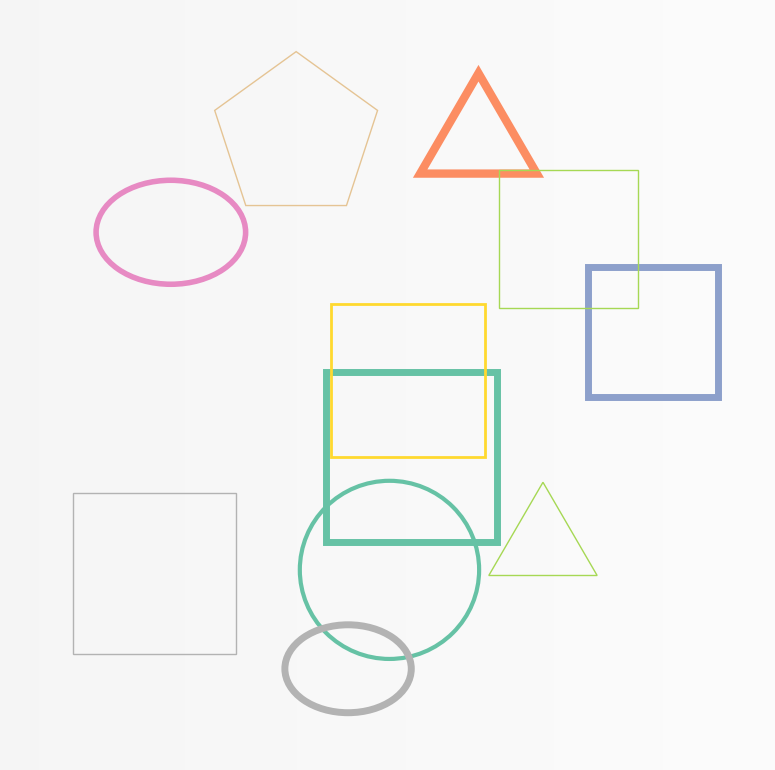[{"shape": "circle", "thickness": 1.5, "radius": 0.58, "center": [0.503, 0.26]}, {"shape": "square", "thickness": 2.5, "radius": 0.55, "center": [0.531, 0.406]}, {"shape": "triangle", "thickness": 3, "radius": 0.43, "center": [0.617, 0.818]}, {"shape": "square", "thickness": 2.5, "radius": 0.42, "center": [0.843, 0.569]}, {"shape": "oval", "thickness": 2, "radius": 0.48, "center": [0.22, 0.698]}, {"shape": "square", "thickness": 0.5, "radius": 0.45, "center": [0.733, 0.69]}, {"shape": "triangle", "thickness": 0.5, "radius": 0.4, "center": [0.701, 0.293]}, {"shape": "square", "thickness": 1, "radius": 0.5, "center": [0.527, 0.506]}, {"shape": "pentagon", "thickness": 0.5, "radius": 0.55, "center": [0.382, 0.822]}, {"shape": "oval", "thickness": 2.5, "radius": 0.41, "center": [0.449, 0.131]}, {"shape": "square", "thickness": 0.5, "radius": 0.53, "center": [0.2, 0.255]}]